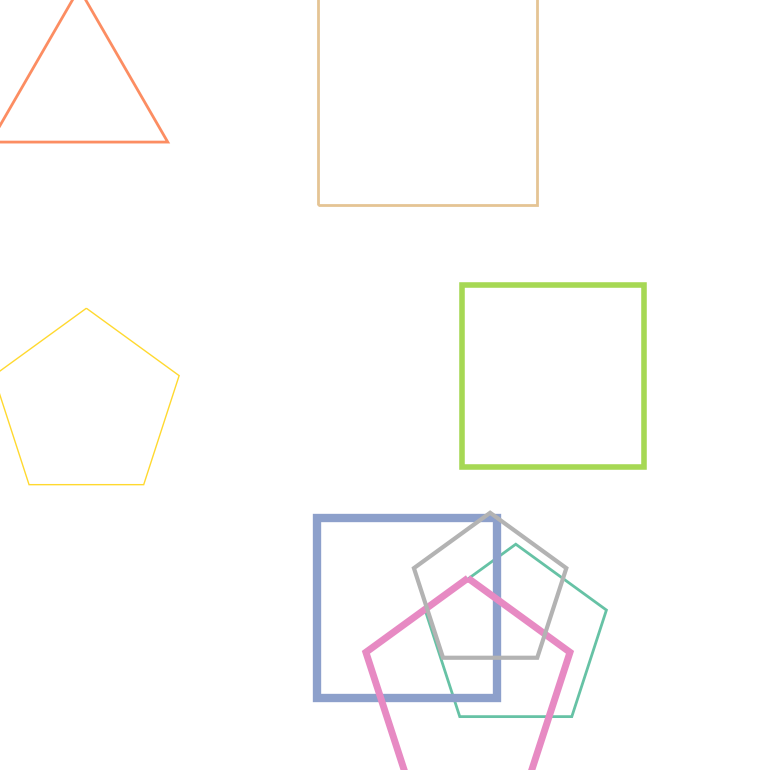[{"shape": "pentagon", "thickness": 1, "radius": 0.62, "center": [0.67, 0.169]}, {"shape": "triangle", "thickness": 1, "radius": 0.66, "center": [0.103, 0.882]}, {"shape": "square", "thickness": 3, "radius": 0.59, "center": [0.528, 0.21]}, {"shape": "pentagon", "thickness": 2.5, "radius": 0.7, "center": [0.608, 0.11]}, {"shape": "square", "thickness": 2, "radius": 0.59, "center": [0.718, 0.512]}, {"shape": "pentagon", "thickness": 0.5, "radius": 0.63, "center": [0.112, 0.473]}, {"shape": "square", "thickness": 1, "radius": 0.71, "center": [0.556, 0.876]}, {"shape": "pentagon", "thickness": 1.5, "radius": 0.52, "center": [0.637, 0.23]}]